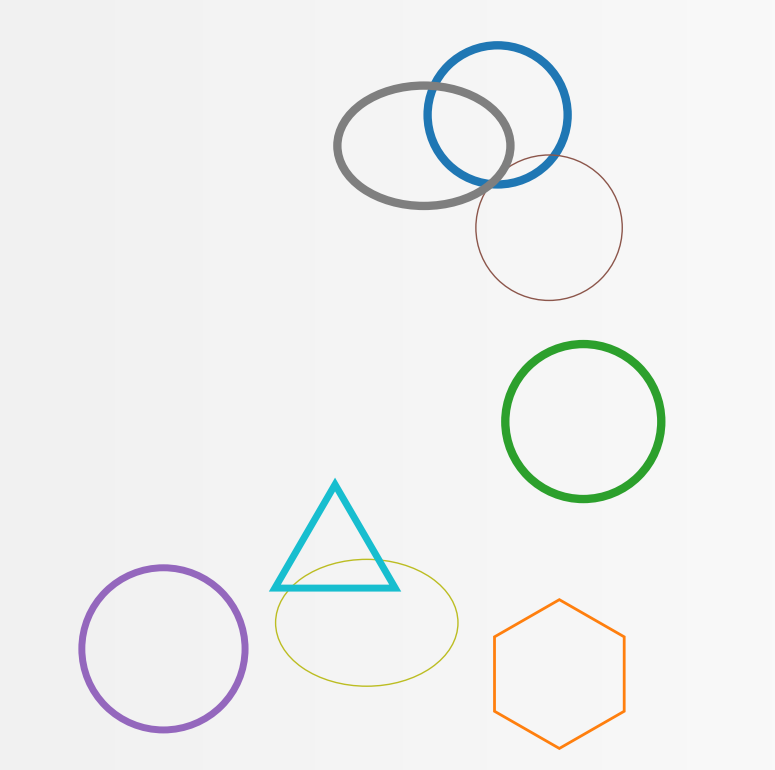[{"shape": "circle", "thickness": 3, "radius": 0.45, "center": [0.642, 0.851]}, {"shape": "hexagon", "thickness": 1, "radius": 0.48, "center": [0.722, 0.125]}, {"shape": "circle", "thickness": 3, "radius": 0.5, "center": [0.753, 0.453]}, {"shape": "circle", "thickness": 2.5, "radius": 0.53, "center": [0.211, 0.157]}, {"shape": "circle", "thickness": 0.5, "radius": 0.47, "center": [0.708, 0.704]}, {"shape": "oval", "thickness": 3, "radius": 0.56, "center": [0.547, 0.811]}, {"shape": "oval", "thickness": 0.5, "radius": 0.59, "center": [0.473, 0.191]}, {"shape": "triangle", "thickness": 2.5, "radius": 0.45, "center": [0.432, 0.281]}]